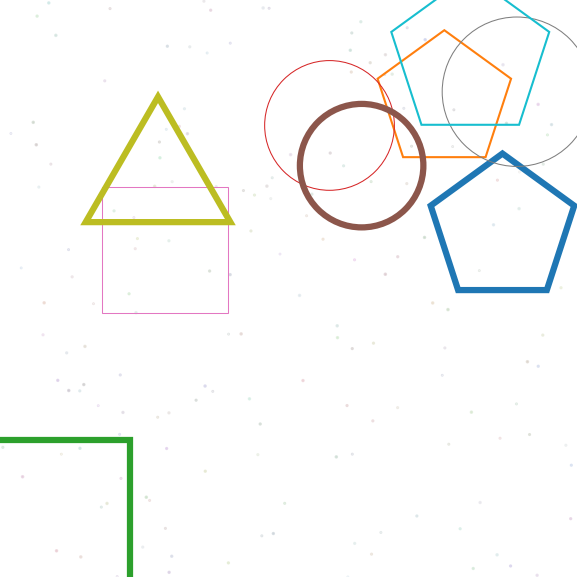[{"shape": "pentagon", "thickness": 3, "radius": 0.65, "center": [0.87, 0.603]}, {"shape": "pentagon", "thickness": 1, "radius": 0.61, "center": [0.769, 0.825]}, {"shape": "square", "thickness": 3, "radius": 0.63, "center": [0.101, 0.113]}, {"shape": "circle", "thickness": 0.5, "radius": 0.56, "center": [0.571, 0.782]}, {"shape": "circle", "thickness": 3, "radius": 0.53, "center": [0.626, 0.712]}, {"shape": "square", "thickness": 0.5, "radius": 0.54, "center": [0.286, 0.566]}, {"shape": "circle", "thickness": 0.5, "radius": 0.65, "center": [0.895, 0.84]}, {"shape": "triangle", "thickness": 3, "radius": 0.72, "center": [0.274, 0.687]}, {"shape": "pentagon", "thickness": 1, "radius": 0.72, "center": [0.814, 0.899]}]